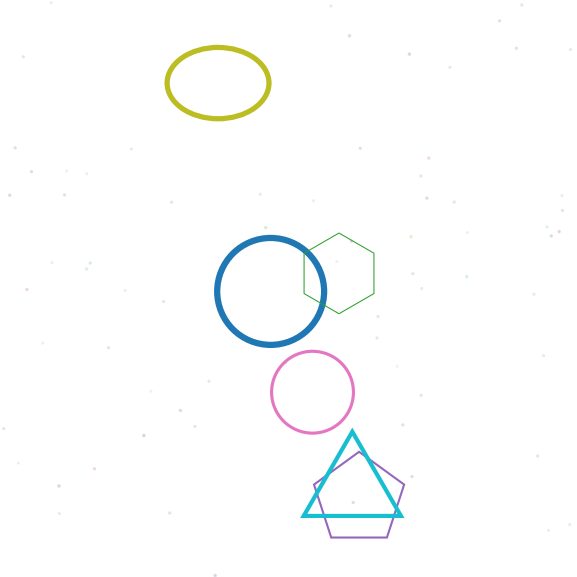[{"shape": "circle", "thickness": 3, "radius": 0.46, "center": [0.469, 0.495]}, {"shape": "hexagon", "thickness": 0.5, "radius": 0.35, "center": [0.587, 0.526]}, {"shape": "pentagon", "thickness": 1, "radius": 0.41, "center": [0.622, 0.135]}, {"shape": "circle", "thickness": 1.5, "radius": 0.35, "center": [0.541, 0.32]}, {"shape": "oval", "thickness": 2.5, "radius": 0.44, "center": [0.378, 0.855]}, {"shape": "triangle", "thickness": 2, "radius": 0.49, "center": [0.61, 0.154]}]